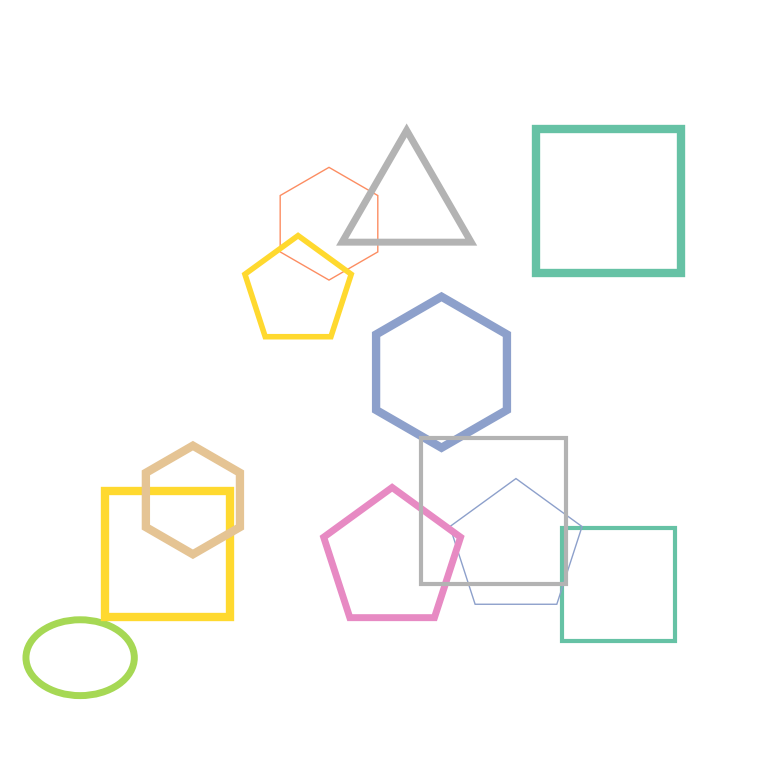[{"shape": "square", "thickness": 3, "radius": 0.47, "center": [0.79, 0.739]}, {"shape": "square", "thickness": 1.5, "radius": 0.37, "center": [0.803, 0.241]}, {"shape": "hexagon", "thickness": 0.5, "radius": 0.37, "center": [0.427, 0.709]}, {"shape": "hexagon", "thickness": 3, "radius": 0.49, "center": [0.573, 0.517]}, {"shape": "pentagon", "thickness": 0.5, "radius": 0.45, "center": [0.67, 0.288]}, {"shape": "pentagon", "thickness": 2.5, "radius": 0.47, "center": [0.509, 0.273]}, {"shape": "oval", "thickness": 2.5, "radius": 0.35, "center": [0.104, 0.146]}, {"shape": "square", "thickness": 3, "radius": 0.41, "center": [0.217, 0.28]}, {"shape": "pentagon", "thickness": 2, "radius": 0.36, "center": [0.387, 0.621]}, {"shape": "hexagon", "thickness": 3, "radius": 0.35, "center": [0.251, 0.351]}, {"shape": "square", "thickness": 1.5, "radius": 0.47, "center": [0.641, 0.337]}, {"shape": "triangle", "thickness": 2.5, "radius": 0.48, "center": [0.528, 0.734]}]